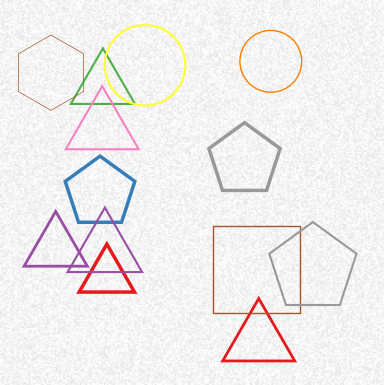[{"shape": "triangle", "thickness": 2, "radius": 0.54, "center": [0.672, 0.117]}, {"shape": "triangle", "thickness": 2.5, "radius": 0.42, "center": [0.277, 0.283]}, {"shape": "pentagon", "thickness": 2.5, "radius": 0.48, "center": [0.26, 0.499]}, {"shape": "triangle", "thickness": 1.5, "radius": 0.48, "center": [0.267, 0.778]}, {"shape": "triangle", "thickness": 2, "radius": 0.47, "center": [0.145, 0.356]}, {"shape": "triangle", "thickness": 1.5, "radius": 0.56, "center": [0.272, 0.349]}, {"shape": "circle", "thickness": 1, "radius": 0.4, "center": [0.703, 0.841]}, {"shape": "circle", "thickness": 1.5, "radius": 0.52, "center": [0.377, 0.831]}, {"shape": "hexagon", "thickness": 0.5, "radius": 0.49, "center": [0.132, 0.811]}, {"shape": "square", "thickness": 1, "radius": 0.56, "center": [0.666, 0.299]}, {"shape": "triangle", "thickness": 1.5, "radius": 0.55, "center": [0.266, 0.667]}, {"shape": "pentagon", "thickness": 2.5, "radius": 0.49, "center": [0.635, 0.584]}, {"shape": "pentagon", "thickness": 1.5, "radius": 0.6, "center": [0.813, 0.304]}]